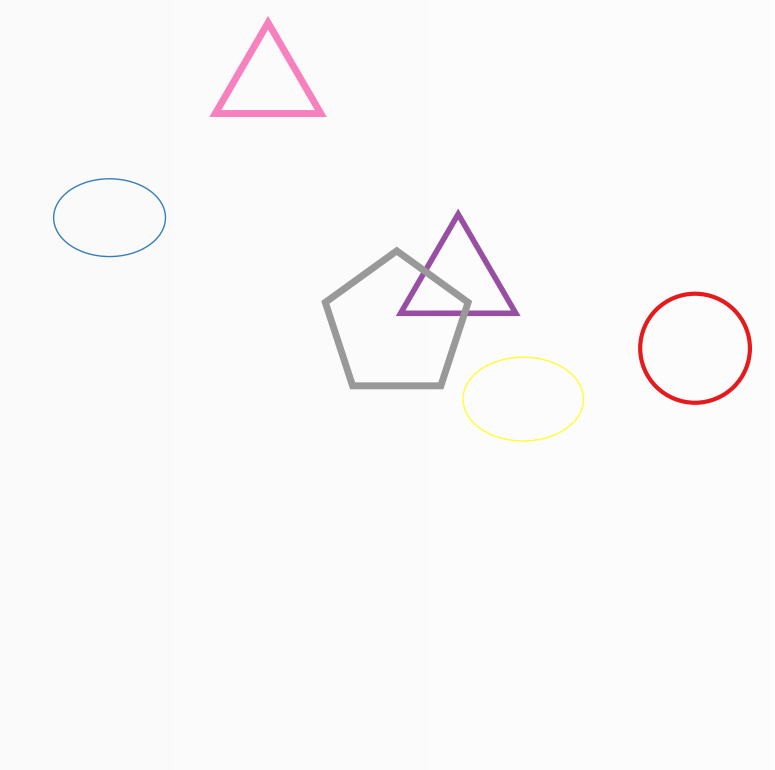[{"shape": "circle", "thickness": 1.5, "radius": 0.35, "center": [0.897, 0.548]}, {"shape": "oval", "thickness": 0.5, "radius": 0.36, "center": [0.141, 0.717]}, {"shape": "triangle", "thickness": 2, "radius": 0.43, "center": [0.591, 0.636]}, {"shape": "oval", "thickness": 0.5, "radius": 0.39, "center": [0.675, 0.482]}, {"shape": "triangle", "thickness": 2.5, "radius": 0.39, "center": [0.346, 0.892]}, {"shape": "pentagon", "thickness": 2.5, "radius": 0.48, "center": [0.512, 0.577]}]